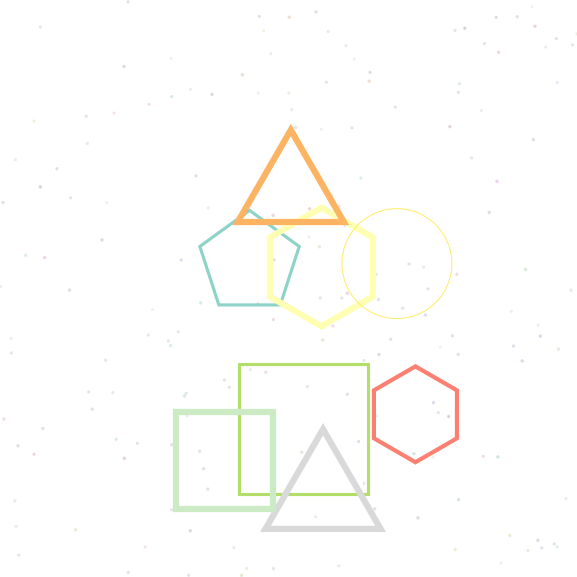[{"shape": "pentagon", "thickness": 1.5, "radius": 0.45, "center": [0.432, 0.544]}, {"shape": "hexagon", "thickness": 3, "radius": 0.51, "center": [0.556, 0.537]}, {"shape": "hexagon", "thickness": 2, "radius": 0.41, "center": [0.719, 0.282]}, {"shape": "triangle", "thickness": 3, "radius": 0.53, "center": [0.504, 0.668]}, {"shape": "square", "thickness": 1.5, "radius": 0.56, "center": [0.526, 0.257]}, {"shape": "triangle", "thickness": 3, "radius": 0.58, "center": [0.559, 0.141]}, {"shape": "square", "thickness": 3, "radius": 0.42, "center": [0.388, 0.202]}, {"shape": "circle", "thickness": 0.5, "radius": 0.48, "center": [0.687, 0.543]}]